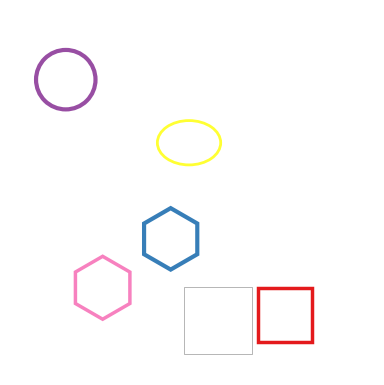[{"shape": "square", "thickness": 2.5, "radius": 0.35, "center": [0.741, 0.183]}, {"shape": "hexagon", "thickness": 3, "radius": 0.4, "center": [0.443, 0.38]}, {"shape": "circle", "thickness": 3, "radius": 0.39, "center": [0.171, 0.793]}, {"shape": "oval", "thickness": 2, "radius": 0.41, "center": [0.491, 0.629]}, {"shape": "hexagon", "thickness": 2.5, "radius": 0.41, "center": [0.267, 0.253]}, {"shape": "square", "thickness": 0.5, "radius": 0.44, "center": [0.566, 0.168]}]